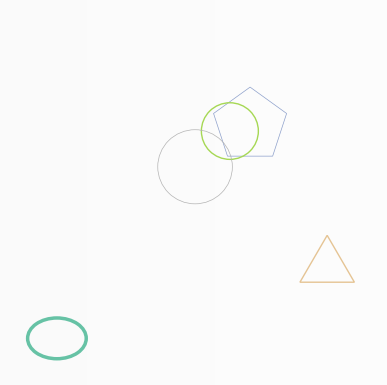[{"shape": "oval", "thickness": 2.5, "radius": 0.38, "center": [0.147, 0.121]}, {"shape": "pentagon", "thickness": 0.5, "radius": 0.5, "center": [0.645, 0.675]}, {"shape": "circle", "thickness": 1, "radius": 0.37, "center": [0.593, 0.66]}, {"shape": "triangle", "thickness": 1, "radius": 0.41, "center": [0.844, 0.308]}, {"shape": "circle", "thickness": 0.5, "radius": 0.48, "center": [0.503, 0.567]}]